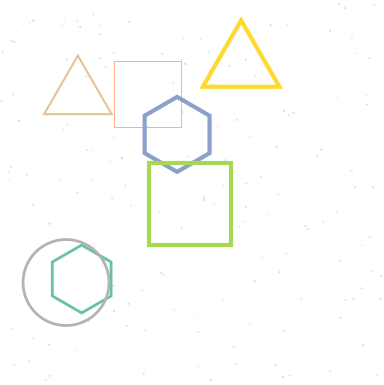[{"shape": "hexagon", "thickness": 2, "radius": 0.44, "center": [0.212, 0.275]}, {"shape": "square", "thickness": 0.5, "radius": 0.43, "center": [0.384, 0.756]}, {"shape": "hexagon", "thickness": 3, "radius": 0.49, "center": [0.46, 0.651]}, {"shape": "square", "thickness": 3, "radius": 0.53, "center": [0.493, 0.47]}, {"shape": "triangle", "thickness": 3, "radius": 0.57, "center": [0.626, 0.832]}, {"shape": "triangle", "thickness": 1.5, "radius": 0.51, "center": [0.202, 0.754]}, {"shape": "circle", "thickness": 2, "radius": 0.56, "center": [0.172, 0.266]}]